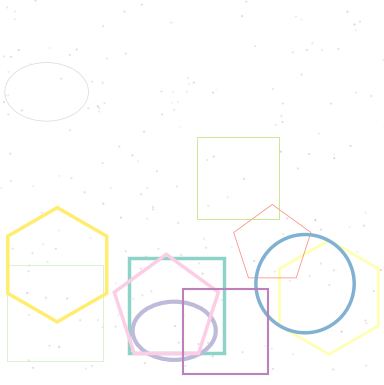[{"shape": "square", "thickness": 2.5, "radius": 0.62, "center": [0.458, 0.206]}, {"shape": "hexagon", "thickness": 2, "radius": 0.74, "center": [0.854, 0.228]}, {"shape": "oval", "thickness": 3, "radius": 0.54, "center": [0.452, 0.141]}, {"shape": "pentagon", "thickness": 0.5, "radius": 0.53, "center": [0.707, 0.364]}, {"shape": "circle", "thickness": 2.5, "radius": 0.64, "center": [0.792, 0.263]}, {"shape": "square", "thickness": 0.5, "radius": 0.53, "center": [0.619, 0.538]}, {"shape": "pentagon", "thickness": 2.5, "radius": 0.71, "center": [0.432, 0.197]}, {"shape": "oval", "thickness": 0.5, "radius": 0.54, "center": [0.121, 0.761]}, {"shape": "square", "thickness": 1.5, "radius": 0.55, "center": [0.586, 0.139]}, {"shape": "square", "thickness": 0.5, "radius": 0.62, "center": [0.142, 0.187]}, {"shape": "hexagon", "thickness": 2.5, "radius": 0.74, "center": [0.149, 0.312]}]